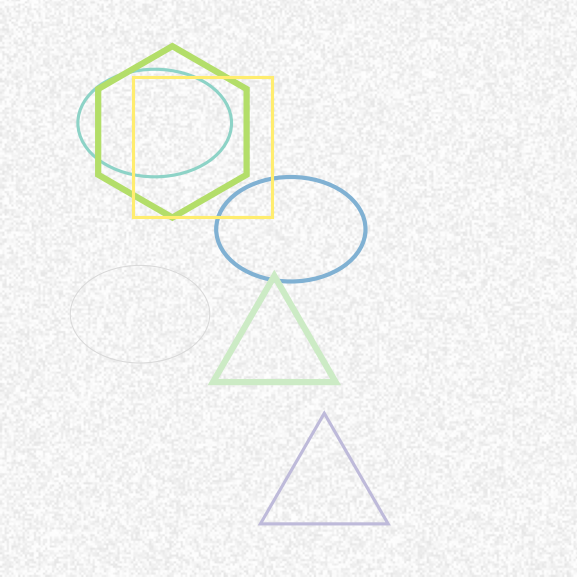[{"shape": "oval", "thickness": 1.5, "radius": 0.67, "center": [0.268, 0.786]}, {"shape": "triangle", "thickness": 1.5, "radius": 0.64, "center": [0.562, 0.156]}, {"shape": "oval", "thickness": 2, "radius": 0.65, "center": [0.504, 0.602]}, {"shape": "hexagon", "thickness": 3, "radius": 0.74, "center": [0.299, 0.771]}, {"shape": "oval", "thickness": 0.5, "radius": 0.6, "center": [0.242, 0.455]}, {"shape": "triangle", "thickness": 3, "radius": 0.61, "center": [0.475, 0.399]}, {"shape": "square", "thickness": 1.5, "radius": 0.6, "center": [0.351, 0.744]}]